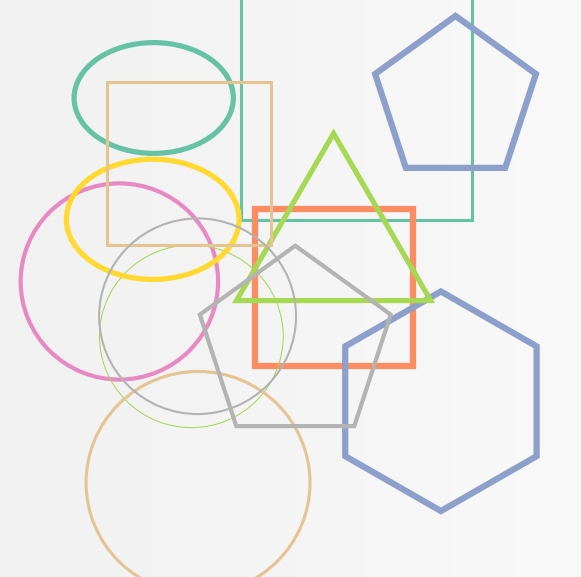[{"shape": "square", "thickness": 1.5, "radius": 0.99, "center": [0.613, 0.816]}, {"shape": "oval", "thickness": 2.5, "radius": 0.68, "center": [0.264, 0.829]}, {"shape": "square", "thickness": 3, "radius": 0.68, "center": [0.575, 0.501]}, {"shape": "pentagon", "thickness": 3, "radius": 0.73, "center": [0.784, 0.826]}, {"shape": "hexagon", "thickness": 3, "radius": 0.95, "center": [0.759, 0.304]}, {"shape": "circle", "thickness": 2, "radius": 0.85, "center": [0.205, 0.512]}, {"shape": "circle", "thickness": 0.5, "radius": 0.79, "center": [0.329, 0.417]}, {"shape": "triangle", "thickness": 2.5, "radius": 0.96, "center": [0.574, 0.575]}, {"shape": "oval", "thickness": 2.5, "radius": 0.74, "center": [0.263, 0.619]}, {"shape": "circle", "thickness": 1.5, "radius": 0.96, "center": [0.341, 0.163]}, {"shape": "square", "thickness": 1.5, "radius": 0.7, "center": [0.325, 0.716]}, {"shape": "circle", "thickness": 1, "radius": 0.85, "center": [0.34, 0.452]}, {"shape": "pentagon", "thickness": 2, "radius": 0.86, "center": [0.508, 0.401]}]